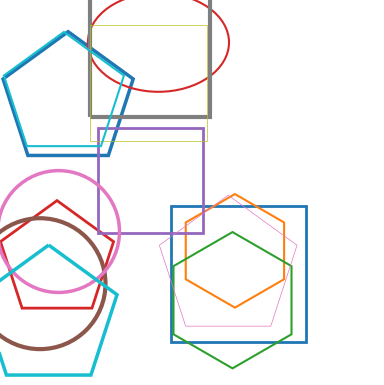[{"shape": "square", "thickness": 2, "radius": 0.88, "center": [0.62, 0.288]}, {"shape": "pentagon", "thickness": 2.5, "radius": 0.89, "center": [0.177, 0.74]}, {"shape": "hexagon", "thickness": 1.5, "radius": 0.74, "center": [0.61, 0.348]}, {"shape": "hexagon", "thickness": 1.5, "radius": 0.88, "center": [0.604, 0.22]}, {"shape": "pentagon", "thickness": 2, "radius": 0.77, "center": [0.148, 0.325]}, {"shape": "oval", "thickness": 1.5, "radius": 0.92, "center": [0.412, 0.89]}, {"shape": "square", "thickness": 2, "radius": 0.68, "center": [0.39, 0.532]}, {"shape": "circle", "thickness": 3, "radius": 0.85, "center": [0.104, 0.263]}, {"shape": "pentagon", "thickness": 0.5, "radius": 0.94, "center": [0.593, 0.305]}, {"shape": "circle", "thickness": 2.5, "radius": 0.79, "center": [0.152, 0.399]}, {"shape": "square", "thickness": 3, "radius": 0.78, "center": [0.39, 0.852]}, {"shape": "square", "thickness": 0.5, "radius": 0.75, "center": [0.386, 0.784]}, {"shape": "pentagon", "thickness": 1.5, "radius": 0.82, "center": [0.166, 0.753]}, {"shape": "pentagon", "thickness": 2.5, "radius": 0.93, "center": [0.126, 0.177]}]